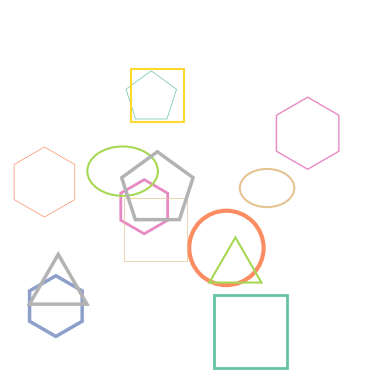[{"shape": "square", "thickness": 2, "radius": 0.47, "center": [0.651, 0.139]}, {"shape": "pentagon", "thickness": 0.5, "radius": 0.35, "center": [0.393, 0.747]}, {"shape": "circle", "thickness": 3, "radius": 0.48, "center": [0.588, 0.356]}, {"shape": "hexagon", "thickness": 0.5, "radius": 0.46, "center": [0.115, 0.527]}, {"shape": "hexagon", "thickness": 2.5, "radius": 0.39, "center": [0.145, 0.205]}, {"shape": "hexagon", "thickness": 2, "radius": 0.35, "center": [0.375, 0.463]}, {"shape": "hexagon", "thickness": 1, "radius": 0.47, "center": [0.799, 0.654]}, {"shape": "oval", "thickness": 1.5, "radius": 0.46, "center": [0.318, 0.555]}, {"shape": "triangle", "thickness": 1.5, "radius": 0.39, "center": [0.611, 0.305]}, {"shape": "square", "thickness": 1.5, "radius": 0.34, "center": [0.409, 0.752]}, {"shape": "oval", "thickness": 1.5, "radius": 0.35, "center": [0.694, 0.512]}, {"shape": "square", "thickness": 0.5, "radius": 0.41, "center": [0.405, 0.403]}, {"shape": "triangle", "thickness": 2.5, "radius": 0.43, "center": [0.151, 0.253]}, {"shape": "pentagon", "thickness": 2.5, "radius": 0.49, "center": [0.409, 0.508]}]